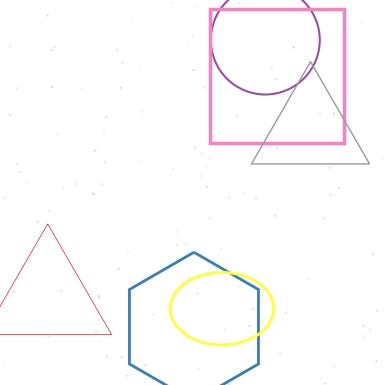[{"shape": "triangle", "thickness": 0.5, "radius": 0.96, "center": [0.124, 0.227]}, {"shape": "hexagon", "thickness": 2, "radius": 0.97, "center": [0.504, 0.151]}, {"shape": "circle", "thickness": 1.5, "radius": 0.71, "center": [0.689, 0.896]}, {"shape": "oval", "thickness": 2, "radius": 0.67, "center": [0.577, 0.198]}, {"shape": "square", "thickness": 2.5, "radius": 0.87, "center": [0.719, 0.802]}, {"shape": "triangle", "thickness": 1, "radius": 0.88, "center": [0.807, 0.663]}]